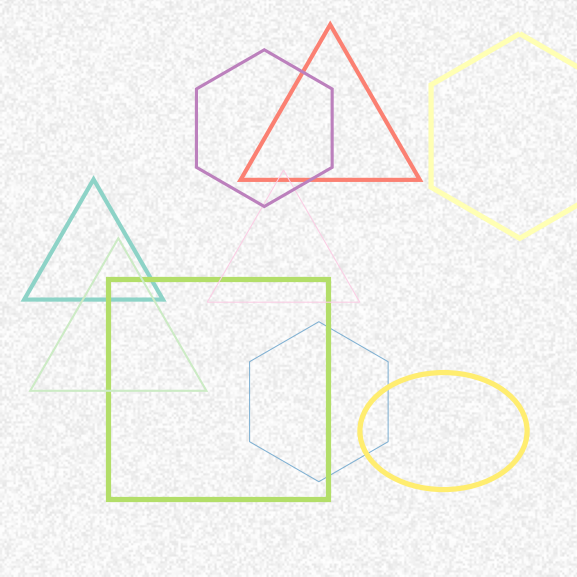[{"shape": "triangle", "thickness": 2, "radius": 0.69, "center": [0.162, 0.55]}, {"shape": "hexagon", "thickness": 2.5, "radius": 0.89, "center": [0.9, 0.764]}, {"shape": "triangle", "thickness": 2, "radius": 0.9, "center": [0.572, 0.777]}, {"shape": "hexagon", "thickness": 0.5, "radius": 0.69, "center": [0.552, 0.304]}, {"shape": "square", "thickness": 2.5, "radius": 0.95, "center": [0.377, 0.326]}, {"shape": "triangle", "thickness": 0.5, "radius": 0.76, "center": [0.491, 0.552]}, {"shape": "hexagon", "thickness": 1.5, "radius": 0.68, "center": [0.458, 0.777]}, {"shape": "triangle", "thickness": 1, "radius": 0.88, "center": [0.205, 0.41]}, {"shape": "oval", "thickness": 2.5, "radius": 0.72, "center": [0.768, 0.253]}]